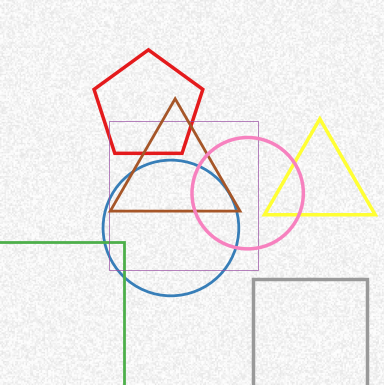[{"shape": "pentagon", "thickness": 2.5, "radius": 0.74, "center": [0.386, 0.722]}, {"shape": "circle", "thickness": 2, "radius": 0.88, "center": [0.444, 0.408]}, {"shape": "square", "thickness": 2, "radius": 0.95, "center": [0.132, 0.182]}, {"shape": "square", "thickness": 0.5, "radius": 0.97, "center": [0.477, 0.492]}, {"shape": "triangle", "thickness": 2.5, "radius": 0.83, "center": [0.831, 0.525]}, {"shape": "triangle", "thickness": 2, "radius": 0.97, "center": [0.455, 0.549]}, {"shape": "circle", "thickness": 2.5, "radius": 0.72, "center": [0.643, 0.498]}, {"shape": "square", "thickness": 2.5, "radius": 0.74, "center": [0.805, 0.126]}]